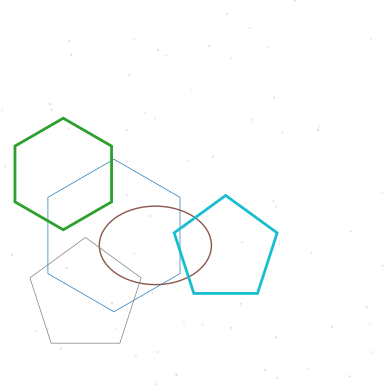[{"shape": "hexagon", "thickness": 0.5, "radius": 0.99, "center": [0.296, 0.388]}, {"shape": "hexagon", "thickness": 2, "radius": 0.72, "center": [0.164, 0.548]}, {"shape": "oval", "thickness": 1, "radius": 0.73, "center": [0.404, 0.363]}, {"shape": "pentagon", "thickness": 0.5, "radius": 0.76, "center": [0.222, 0.231]}, {"shape": "pentagon", "thickness": 2, "radius": 0.7, "center": [0.586, 0.352]}]